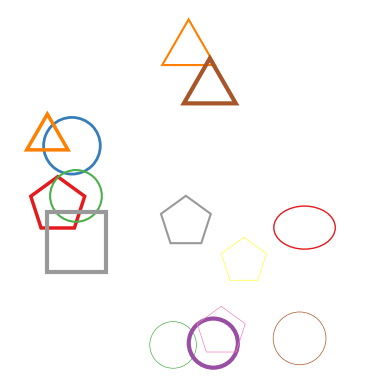[{"shape": "pentagon", "thickness": 2.5, "radius": 0.37, "center": [0.15, 0.467]}, {"shape": "oval", "thickness": 1, "radius": 0.4, "center": [0.791, 0.409]}, {"shape": "circle", "thickness": 2, "radius": 0.37, "center": [0.187, 0.621]}, {"shape": "circle", "thickness": 1.5, "radius": 0.34, "center": [0.197, 0.491]}, {"shape": "circle", "thickness": 0.5, "radius": 0.3, "center": [0.45, 0.104]}, {"shape": "circle", "thickness": 3, "radius": 0.32, "center": [0.554, 0.109]}, {"shape": "triangle", "thickness": 1.5, "radius": 0.4, "center": [0.49, 0.871]}, {"shape": "triangle", "thickness": 2.5, "radius": 0.31, "center": [0.123, 0.642]}, {"shape": "pentagon", "thickness": 0.5, "radius": 0.31, "center": [0.633, 0.322]}, {"shape": "circle", "thickness": 0.5, "radius": 0.34, "center": [0.778, 0.121]}, {"shape": "triangle", "thickness": 3, "radius": 0.39, "center": [0.545, 0.77]}, {"shape": "pentagon", "thickness": 0.5, "radius": 0.33, "center": [0.575, 0.139]}, {"shape": "pentagon", "thickness": 1.5, "radius": 0.34, "center": [0.483, 0.423]}, {"shape": "square", "thickness": 3, "radius": 0.39, "center": [0.198, 0.371]}]